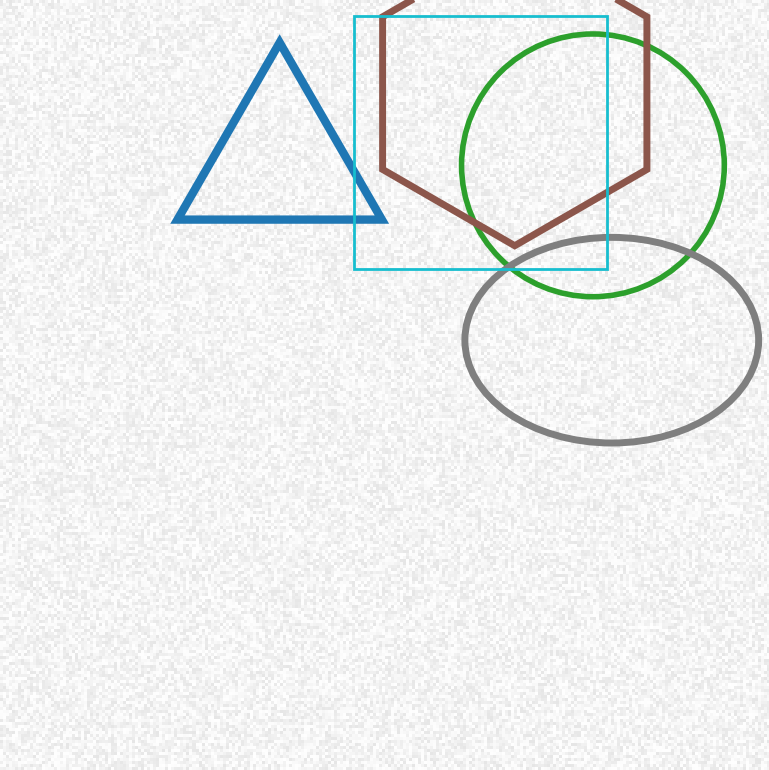[{"shape": "triangle", "thickness": 3, "radius": 0.77, "center": [0.363, 0.791]}, {"shape": "circle", "thickness": 2, "radius": 0.85, "center": [0.77, 0.785]}, {"shape": "hexagon", "thickness": 2.5, "radius": 0.99, "center": [0.669, 0.879]}, {"shape": "oval", "thickness": 2.5, "radius": 0.95, "center": [0.795, 0.558]}, {"shape": "square", "thickness": 1, "radius": 0.82, "center": [0.624, 0.815]}]